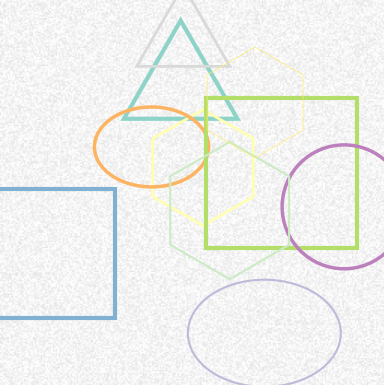[{"shape": "triangle", "thickness": 3, "radius": 0.85, "center": [0.469, 0.777]}, {"shape": "hexagon", "thickness": 2, "radius": 0.75, "center": [0.527, 0.565]}, {"shape": "oval", "thickness": 1.5, "radius": 0.99, "center": [0.687, 0.134]}, {"shape": "square", "thickness": 3, "radius": 0.83, "center": [0.131, 0.341]}, {"shape": "oval", "thickness": 2.5, "radius": 0.74, "center": [0.394, 0.618]}, {"shape": "square", "thickness": 3, "radius": 0.98, "center": [0.731, 0.551]}, {"shape": "triangle", "thickness": 2, "radius": 0.7, "center": [0.476, 0.897]}, {"shape": "circle", "thickness": 2.5, "radius": 0.8, "center": [0.894, 0.463]}, {"shape": "hexagon", "thickness": 1.5, "radius": 0.89, "center": [0.597, 0.453]}, {"shape": "hexagon", "thickness": 0.5, "radius": 0.72, "center": [0.662, 0.734]}]